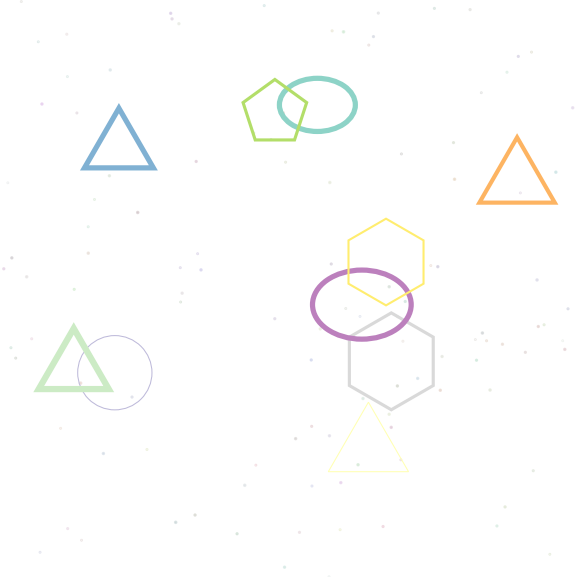[{"shape": "oval", "thickness": 2.5, "radius": 0.33, "center": [0.55, 0.818]}, {"shape": "triangle", "thickness": 0.5, "radius": 0.4, "center": [0.638, 0.222]}, {"shape": "circle", "thickness": 0.5, "radius": 0.32, "center": [0.199, 0.354]}, {"shape": "triangle", "thickness": 2.5, "radius": 0.34, "center": [0.206, 0.743]}, {"shape": "triangle", "thickness": 2, "radius": 0.38, "center": [0.895, 0.686]}, {"shape": "pentagon", "thickness": 1.5, "radius": 0.29, "center": [0.476, 0.804]}, {"shape": "hexagon", "thickness": 1.5, "radius": 0.42, "center": [0.678, 0.373]}, {"shape": "oval", "thickness": 2.5, "radius": 0.43, "center": [0.627, 0.472]}, {"shape": "triangle", "thickness": 3, "radius": 0.35, "center": [0.128, 0.36]}, {"shape": "hexagon", "thickness": 1, "radius": 0.38, "center": [0.668, 0.545]}]